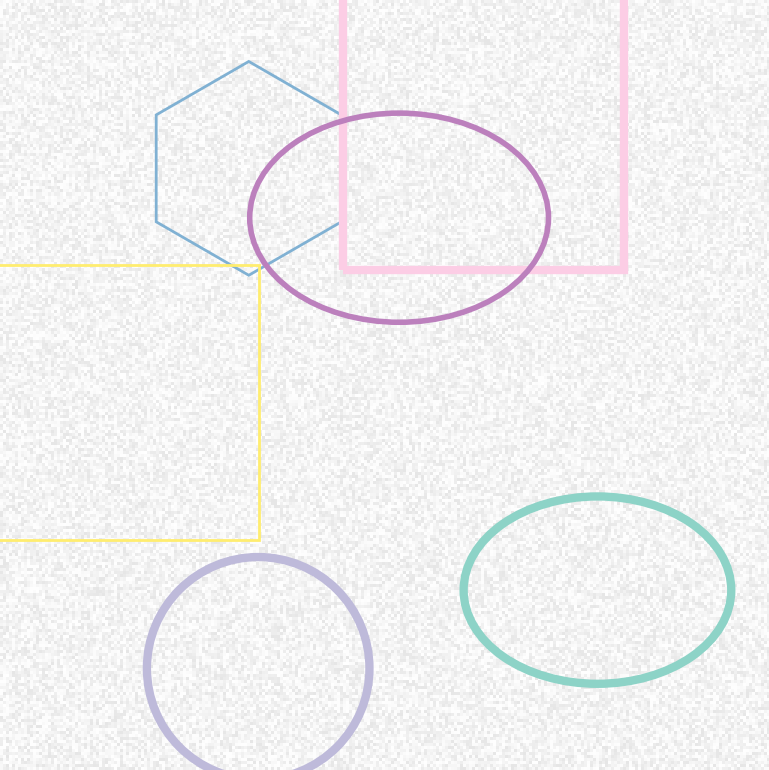[{"shape": "oval", "thickness": 3, "radius": 0.87, "center": [0.776, 0.234]}, {"shape": "circle", "thickness": 3, "radius": 0.72, "center": [0.335, 0.132]}, {"shape": "hexagon", "thickness": 1, "radius": 0.69, "center": [0.323, 0.781]}, {"shape": "square", "thickness": 3, "radius": 0.91, "center": [0.628, 0.832]}, {"shape": "oval", "thickness": 2, "radius": 0.97, "center": [0.518, 0.717]}, {"shape": "square", "thickness": 1, "radius": 0.89, "center": [0.158, 0.477]}]